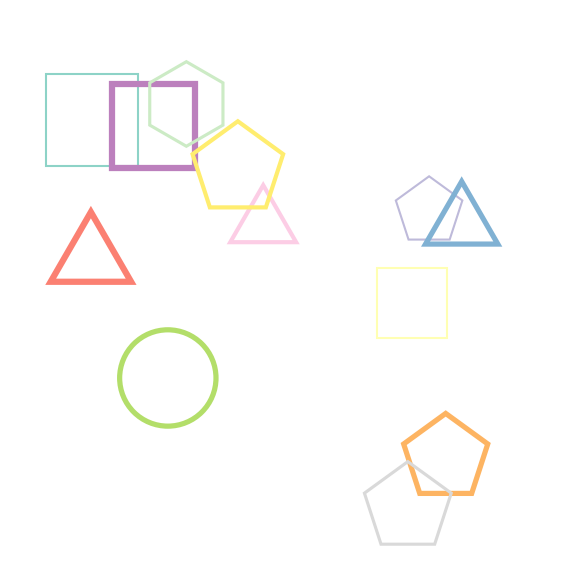[{"shape": "square", "thickness": 1, "radius": 0.4, "center": [0.16, 0.791]}, {"shape": "square", "thickness": 1, "radius": 0.3, "center": [0.714, 0.474]}, {"shape": "pentagon", "thickness": 1, "radius": 0.3, "center": [0.743, 0.633]}, {"shape": "triangle", "thickness": 3, "radius": 0.4, "center": [0.157, 0.551]}, {"shape": "triangle", "thickness": 2.5, "radius": 0.36, "center": [0.799, 0.613]}, {"shape": "pentagon", "thickness": 2.5, "radius": 0.38, "center": [0.772, 0.207]}, {"shape": "circle", "thickness": 2.5, "radius": 0.42, "center": [0.291, 0.345]}, {"shape": "triangle", "thickness": 2, "radius": 0.33, "center": [0.456, 0.613]}, {"shape": "pentagon", "thickness": 1.5, "radius": 0.4, "center": [0.706, 0.121]}, {"shape": "square", "thickness": 3, "radius": 0.36, "center": [0.266, 0.781]}, {"shape": "hexagon", "thickness": 1.5, "radius": 0.37, "center": [0.323, 0.819]}, {"shape": "pentagon", "thickness": 2, "radius": 0.41, "center": [0.412, 0.707]}]